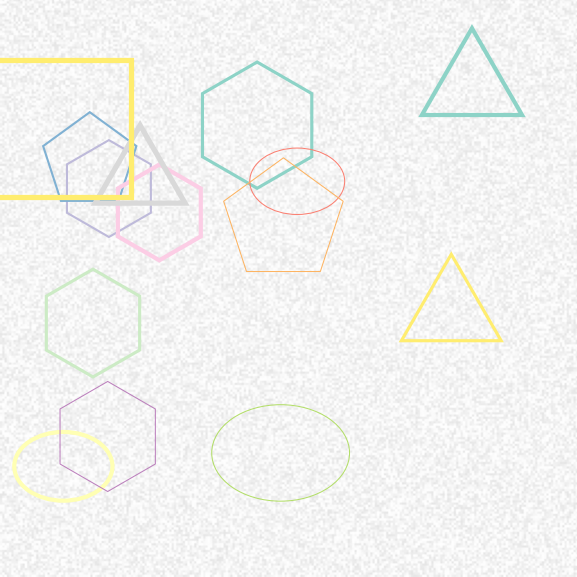[{"shape": "triangle", "thickness": 2, "radius": 0.5, "center": [0.817, 0.85]}, {"shape": "hexagon", "thickness": 1.5, "radius": 0.55, "center": [0.445, 0.782]}, {"shape": "oval", "thickness": 2, "radius": 0.43, "center": [0.11, 0.192]}, {"shape": "hexagon", "thickness": 1, "radius": 0.42, "center": [0.189, 0.673]}, {"shape": "oval", "thickness": 0.5, "radius": 0.41, "center": [0.515, 0.685]}, {"shape": "pentagon", "thickness": 1, "radius": 0.42, "center": [0.155, 0.72]}, {"shape": "pentagon", "thickness": 0.5, "radius": 0.54, "center": [0.491, 0.617]}, {"shape": "oval", "thickness": 0.5, "radius": 0.6, "center": [0.486, 0.215]}, {"shape": "hexagon", "thickness": 2, "radius": 0.41, "center": [0.276, 0.631]}, {"shape": "triangle", "thickness": 2.5, "radius": 0.45, "center": [0.243, 0.692]}, {"shape": "hexagon", "thickness": 0.5, "radius": 0.48, "center": [0.186, 0.243]}, {"shape": "hexagon", "thickness": 1.5, "radius": 0.47, "center": [0.161, 0.44]}, {"shape": "triangle", "thickness": 1.5, "radius": 0.5, "center": [0.781, 0.459]}, {"shape": "square", "thickness": 2.5, "radius": 0.59, "center": [0.109, 0.777]}]